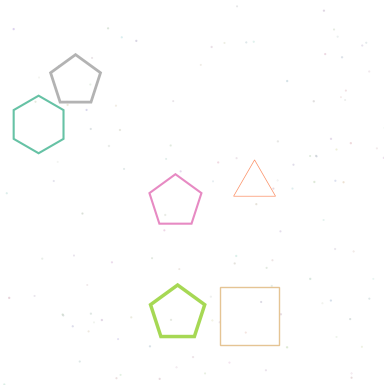[{"shape": "hexagon", "thickness": 1.5, "radius": 0.37, "center": [0.1, 0.677]}, {"shape": "triangle", "thickness": 0.5, "radius": 0.31, "center": [0.661, 0.522]}, {"shape": "pentagon", "thickness": 1.5, "radius": 0.36, "center": [0.456, 0.476]}, {"shape": "pentagon", "thickness": 2.5, "radius": 0.37, "center": [0.461, 0.186]}, {"shape": "square", "thickness": 1, "radius": 0.38, "center": [0.647, 0.179]}, {"shape": "pentagon", "thickness": 2, "radius": 0.34, "center": [0.196, 0.79]}]